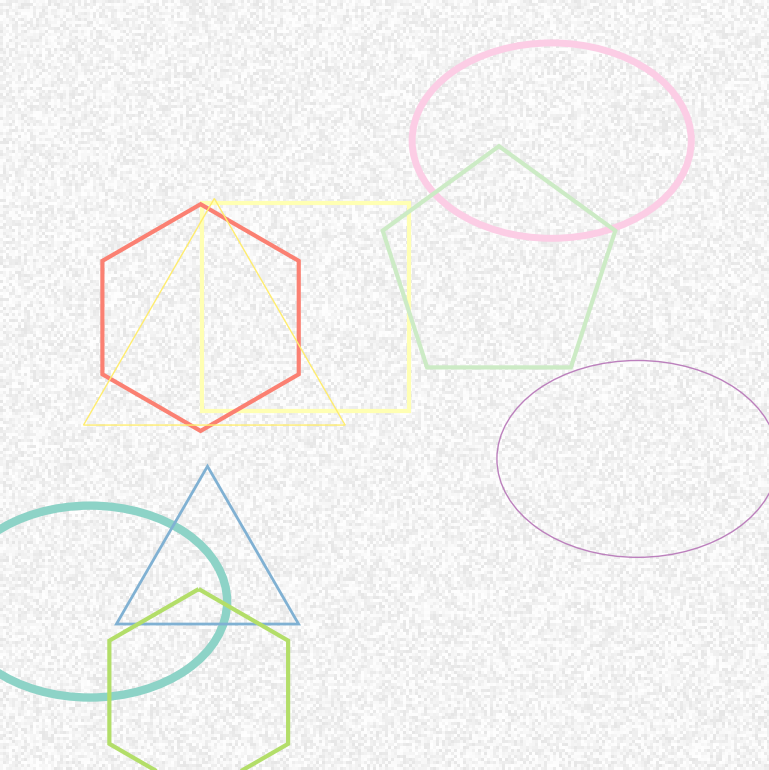[{"shape": "oval", "thickness": 3, "radius": 0.89, "center": [0.117, 0.219]}, {"shape": "square", "thickness": 1.5, "radius": 0.68, "center": [0.397, 0.602]}, {"shape": "hexagon", "thickness": 1.5, "radius": 0.74, "center": [0.26, 0.588]}, {"shape": "triangle", "thickness": 1, "radius": 0.68, "center": [0.269, 0.258]}, {"shape": "hexagon", "thickness": 1.5, "radius": 0.67, "center": [0.258, 0.101]}, {"shape": "oval", "thickness": 2.5, "radius": 0.91, "center": [0.716, 0.817]}, {"shape": "oval", "thickness": 0.5, "radius": 0.91, "center": [0.828, 0.404]}, {"shape": "pentagon", "thickness": 1.5, "radius": 0.79, "center": [0.648, 0.651]}, {"shape": "triangle", "thickness": 0.5, "radius": 0.98, "center": [0.278, 0.546]}]